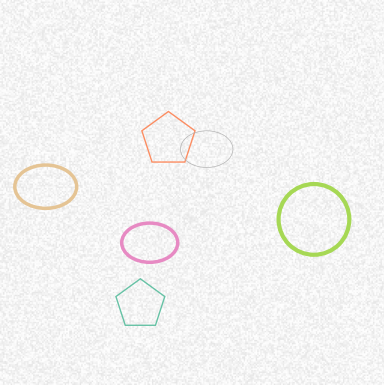[{"shape": "pentagon", "thickness": 1, "radius": 0.33, "center": [0.365, 0.209]}, {"shape": "pentagon", "thickness": 1, "radius": 0.36, "center": [0.437, 0.638]}, {"shape": "oval", "thickness": 2.5, "radius": 0.36, "center": [0.389, 0.37]}, {"shape": "circle", "thickness": 3, "radius": 0.46, "center": [0.815, 0.43]}, {"shape": "oval", "thickness": 2.5, "radius": 0.4, "center": [0.119, 0.515]}, {"shape": "oval", "thickness": 0.5, "radius": 0.34, "center": [0.537, 0.613]}]